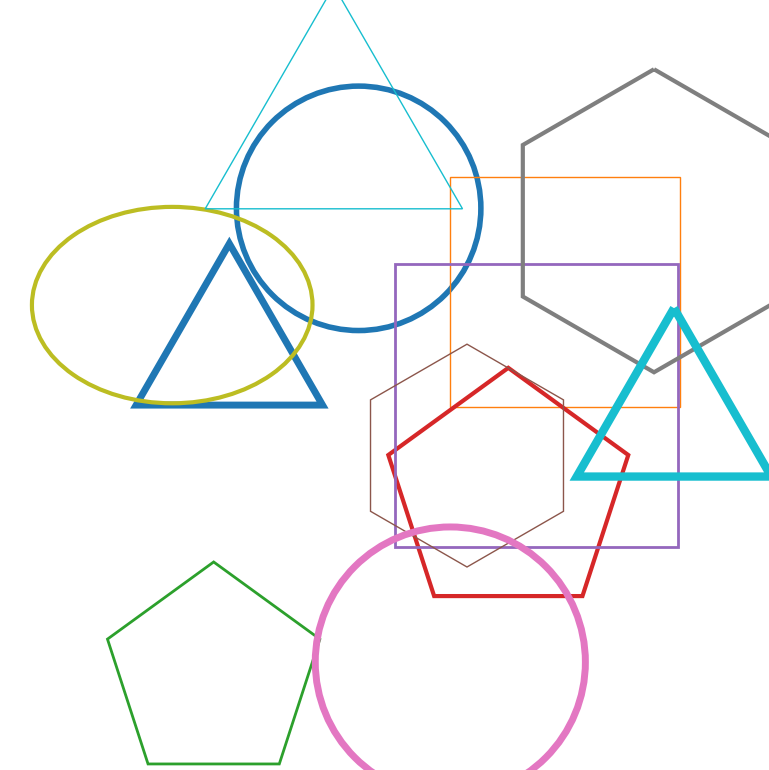[{"shape": "triangle", "thickness": 2.5, "radius": 0.7, "center": [0.298, 0.544]}, {"shape": "circle", "thickness": 2, "radius": 0.79, "center": [0.466, 0.729]}, {"shape": "square", "thickness": 0.5, "radius": 0.75, "center": [0.733, 0.621]}, {"shape": "pentagon", "thickness": 1, "radius": 0.73, "center": [0.277, 0.125]}, {"shape": "pentagon", "thickness": 1.5, "radius": 0.82, "center": [0.66, 0.358]}, {"shape": "square", "thickness": 1, "radius": 0.92, "center": [0.697, 0.473]}, {"shape": "hexagon", "thickness": 0.5, "radius": 0.72, "center": [0.606, 0.408]}, {"shape": "circle", "thickness": 2.5, "radius": 0.88, "center": [0.585, 0.14]}, {"shape": "hexagon", "thickness": 1.5, "radius": 0.98, "center": [0.849, 0.713]}, {"shape": "oval", "thickness": 1.5, "radius": 0.91, "center": [0.224, 0.604]}, {"shape": "triangle", "thickness": 3, "radius": 0.73, "center": [0.875, 0.454]}, {"shape": "triangle", "thickness": 0.5, "radius": 0.96, "center": [0.434, 0.825]}]